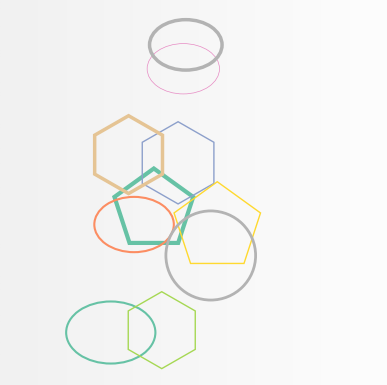[{"shape": "oval", "thickness": 1.5, "radius": 0.58, "center": [0.286, 0.136]}, {"shape": "pentagon", "thickness": 3, "radius": 0.53, "center": [0.397, 0.455]}, {"shape": "oval", "thickness": 1.5, "radius": 0.51, "center": [0.346, 0.417]}, {"shape": "hexagon", "thickness": 1, "radius": 0.53, "center": [0.46, 0.577]}, {"shape": "oval", "thickness": 0.5, "radius": 0.47, "center": [0.473, 0.821]}, {"shape": "hexagon", "thickness": 1, "radius": 0.5, "center": [0.417, 0.142]}, {"shape": "pentagon", "thickness": 1, "radius": 0.59, "center": [0.561, 0.411]}, {"shape": "hexagon", "thickness": 2.5, "radius": 0.51, "center": [0.332, 0.598]}, {"shape": "oval", "thickness": 2.5, "radius": 0.47, "center": [0.479, 0.883]}, {"shape": "circle", "thickness": 2, "radius": 0.58, "center": [0.544, 0.336]}]